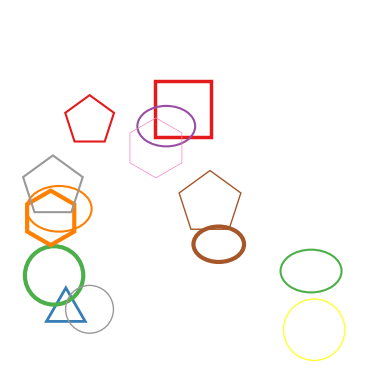[{"shape": "square", "thickness": 2.5, "radius": 0.36, "center": [0.474, 0.716]}, {"shape": "pentagon", "thickness": 1.5, "radius": 0.33, "center": [0.233, 0.686]}, {"shape": "triangle", "thickness": 2, "radius": 0.29, "center": [0.171, 0.194]}, {"shape": "oval", "thickness": 1.5, "radius": 0.4, "center": [0.808, 0.296]}, {"shape": "circle", "thickness": 3, "radius": 0.38, "center": [0.14, 0.285]}, {"shape": "oval", "thickness": 1.5, "radius": 0.38, "center": [0.432, 0.672]}, {"shape": "hexagon", "thickness": 3, "radius": 0.35, "center": [0.132, 0.434]}, {"shape": "oval", "thickness": 1.5, "radius": 0.42, "center": [0.153, 0.458]}, {"shape": "circle", "thickness": 1, "radius": 0.4, "center": [0.816, 0.143]}, {"shape": "pentagon", "thickness": 1, "radius": 0.42, "center": [0.545, 0.473]}, {"shape": "oval", "thickness": 3, "radius": 0.33, "center": [0.568, 0.366]}, {"shape": "hexagon", "thickness": 0.5, "radius": 0.39, "center": [0.405, 0.616]}, {"shape": "pentagon", "thickness": 1.5, "radius": 0.41, "center": [0.137, 0.515]}, {"shape": "circle", "thickness": 1, "radius": 0.31, "center": [0.233, 0.197]}]